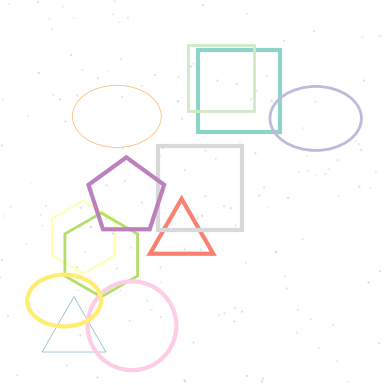[{"shape": "square", "thickness": 3, "radius": 0.53, "center": [0.62, 0.764]}, {"shape": "hexagon", "thickness": 1.5, "radius": 0.47, "center": [0.217, 0.384]}, {"shape": "oval", "thickness": 2, "radius": 0.59, "center": [0.82, 0.692]}, {"shape": "triangle", "thickness": 3, "radius": 0.47, "center": [0.472, 0.388]}, {"shape": "triangle", "thickness": 0.5, "radius": 0.48, "center": [0.192, 0.134]}, {"shape": "oval", "thickness": 0.5, "radius": 0.58, "center": [0.303, 0.698]}, {"shape": "hexagon", "thickness": 2, "radius": 0.55, "center": [0.263, 0.338]}, {"shape": "circle", "thickness": 3, "radius": 0.58, "center": [0.343, 0.154]}, {"shape": "square", "thickness": 3, "radius": 0.54, "center": [0.52, 0.512]}, {"shape": "pentagon", "thickness": 3, "radius": 0.52, "center": [0.328, 0.488]}, {"shape": "square", "thickness": 2, "radius": 0.43, "center": [0.574, 0.797]}, {"shape": "oval", "thickness": 3, "radius": 0.48, "center": [0.167, 0.219]}]